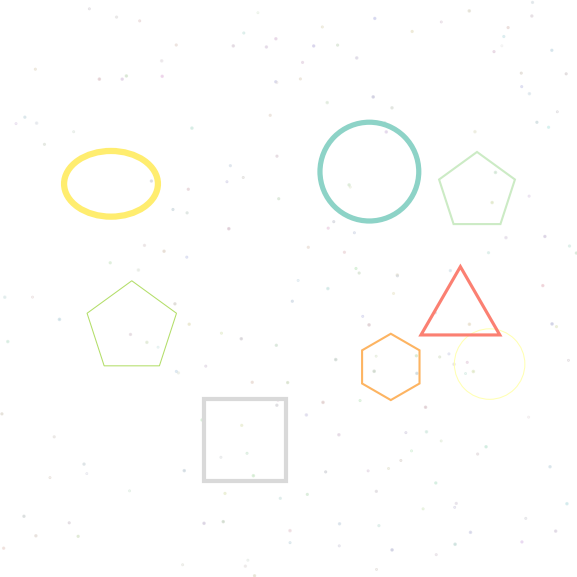[{"shape": "circle", "thickness": 2.5, "radius": 0.43, "center": [0.64, 0.702]}, {"shape": "circle", "thickness": 0.5, "radius": 0.31, "center": [0.848, 0.369]}, {"shape": "triangle", "thickness": 1.5, "radius": 0.39, "center": [0.797, 0.459]}, {"shape": "hexagon", "thickness": 1, "radius": 0.29, "center": [0.677, 0.364]}, {"shape": "pentagon", "thickness": 0.5, "radius": 0.41, "center": [0.228, 0.432]}, {"shape": "square", "thickness": 2, "radius": 0.36, "center": [0.424, 0.238]}, {"shape": "pentagon", "thickness": 1, "radius": 0.35, "center": [0.826, 0.667]}, {"shape": "oval", "thickness": 3, "radius": 0.41, "center": [0.192, 0.681]}]